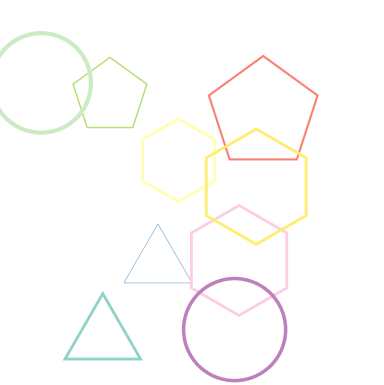[{"shape": "triangle", "thickness": 2, "radius": 0.57, "center": [0.267, 0.124]}, {"shape": "hexagon", "thickness": 2, "radius": 0.54, "center": [0.464, 0.584]}, {"shape": "pentagon", "thickness": 1.5, "radius": 0.74, "center": [0.684, 0.706]}, {"shape": "triangle", "thickness": 0.5, "radius": 0.51, "center": [0.41, 0.316]}, {"shape": "pentagon", "thickness": 1, "radius": 0.5, "center": [0.286, 0.75]}, {"shape": "hexagon", "thickness": 2, "radius": 0.71, "center": [0.621, 0.324]}, {"shape": "circle", "thickness": 2.5, "radius": 0.66, "center": [0.609, 0.144]}, {"shape": "circle", "thickness": 3, "radius": 0.65, "center": [0.107, 0.785]}, {"shape": "hexagon", "thickness": 2, "radius": 0.75, "center": [0.666, 0.515]}]